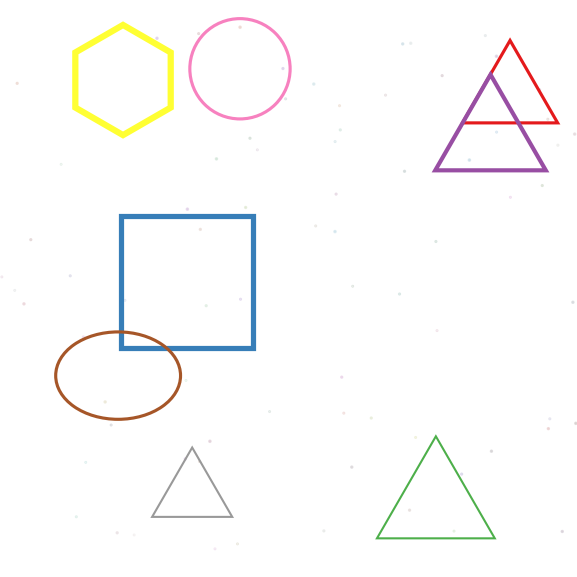[{"shape": "triangle", "thickness": 1.5, "radius": 0.48, "center": [0.883, 0.834]}, {"shape": "square", "thickness": 2.5, "radius": 0.57, "center": [0.323, 0.511]}, {"shape": "triangle", "thickness": 1, "radius": 0.59, "center": [0.755, 0.126]}, {"shape": "triangle", "thickness": 2, "radius": 0.55, "center": [0.849, 0.759]}, {"shape": "hexagon", "thickness": 3, "radius": 0.48, "center": [0.213, 0.861]}, {"shape": "oval", "thickness": 1.5, "radius": 0.54, "center": [0.205, 0.349]}, {"shape": "circle", "thickness": 1.5, "radius": 0.43, "center": [0.416, 0.88]}, {"shape": "triangle", "thickness": 1, "radius": 0.4, "center": [0.333, 0.144]}]